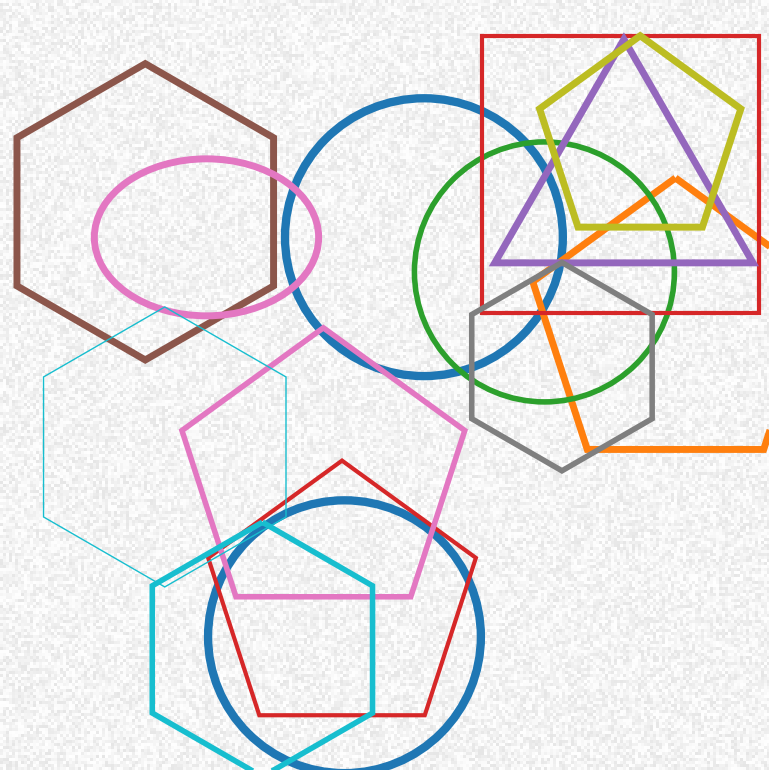[{"shape": "circle", "thickness": 3, "radius": 0.89, "center": [0.447, 0.173]}, {"shape": "circle", "thickness": 3, "radius": 0.9, "center": [0.551, 0.692]}, {"shape": "pentagon", "thickness": 2.5, "radius": 0.97, "center": [0.877, 0.574]}, {"shape": "circle", "thickness": 2, "radius": 0.84, "center": [0.707, 0.647]}, {"shape": "pentagon", "thickness": 1.5, "radius": 0.91, "center": [0.444, 0.219]}, {"shape": "square", "thickness": 1.5, "radius": 0.9, "center": [0.806, 0.773]}, {"shape": "triangle", "thickness": 2.5, "radius": 0.97, "center": [0.81, 0.755]}, {"shape": "hexagon", "thickness": 2.5, "radius": 0.96, "center": [0.189, 0.725]}, {"shape": "oval", "thickness": 2.5, "radius": 0.73, "center": [0.268, 0.692]}, {"shape": "pentagon", "thickness": 2, "radius": 0.97, "center": [0.42, 0.381]}, {"shape": "hexagon", "thickness": 2, "radius": 0.68, "center": [0.73, 0.524]}, {"shape": "pentagon", "thickness": 2.5, "radius": 0.69, "center": [0.831, 0.816]}, {"shape": "hexagon", "thickness": 0.5, "radius": 0.91, "center": [0.214, 0.42]}, {"shape": "hexagon", "thickness": 2, "radius": 0.83, "center": [0.341, 0.157]}]